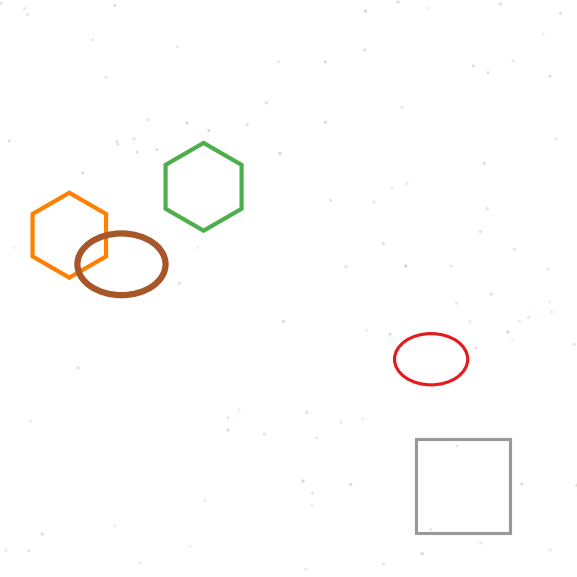[{"shape": "oval", "thickness": 1.5, "radius": 0.32, "center": [0.747, 0.377]}, {"shape": "hexagon", "thickness": 2, "radius": 0.38, "center": [0.353, 0.676]}, {"shape": "hexagon", "thickness": 2, "radius": 0.37, "center": [0.12, 0.592]}, {"shape": "oval", "thickness": 3, "radius": 0.38, "center": [0.21, 0.541]}, {"shape": "square", "thickness": 1.5, "radius": 0.41, "center": [0.801, 0.157]}]